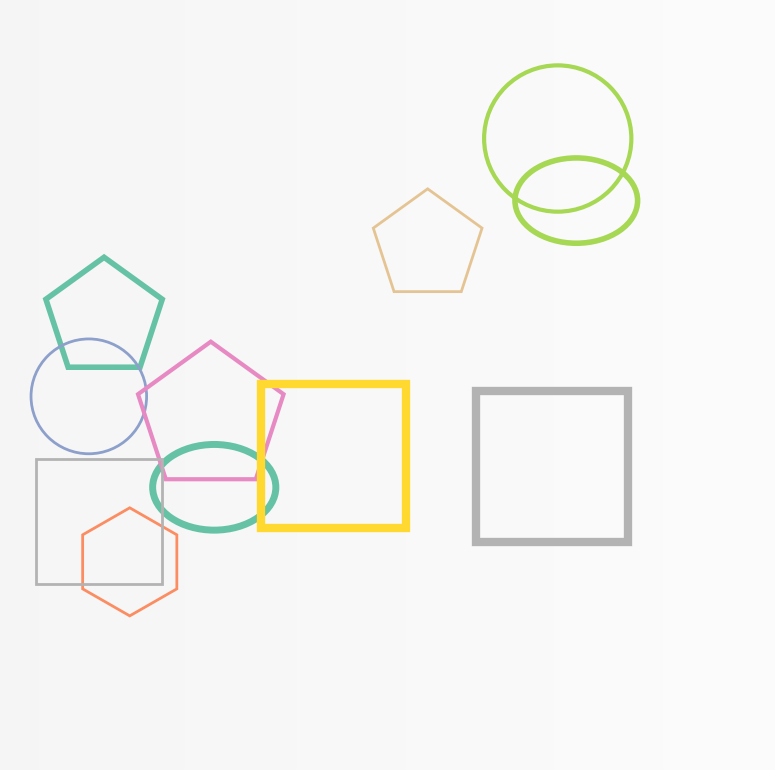[{"shape": "oval", "thickness": 2.5, "radius": 0.4, "center": [0.276, 0.367]}, {"shape": "pentagon", "thickness": 2, "radius": 0.39, "center": [0.134, 0.587]}, {"shape": "hexagon", "thickness": 1, "radius": 0.35, "center": [0.167, 0.27]}, {"shape": "circle", "thickness": 1, "radius": 0.37, "center": [0.115, 0.485]}, {"shape": "pentagon", "thickness": 1.5, "radius": 0.49, "center": [0.272, 0.458]}, {"shape": "oval", "thickness": 2, "radius": 0.4, "center": [0.744, 0.739]}, {"shape": "circle", "thickness": 1.5, "radius": 0.47, "center": [0.72, 0.82]}, {"shape": "square", "thickness": 3, "radius": 0.47, "center": [0.43, 0.408]}, {"shape": "pentagon", "thickness": 1, "radius": 0.37, "center": [0.552, 0.681]}, {"shape": "square", "thickness": 3, "radius": 0.49, "center": [0.712, 0.394]}, {"shape": "square", "thickness": 1, "radius": 0.41, "center": [0.128, 0.323]}]